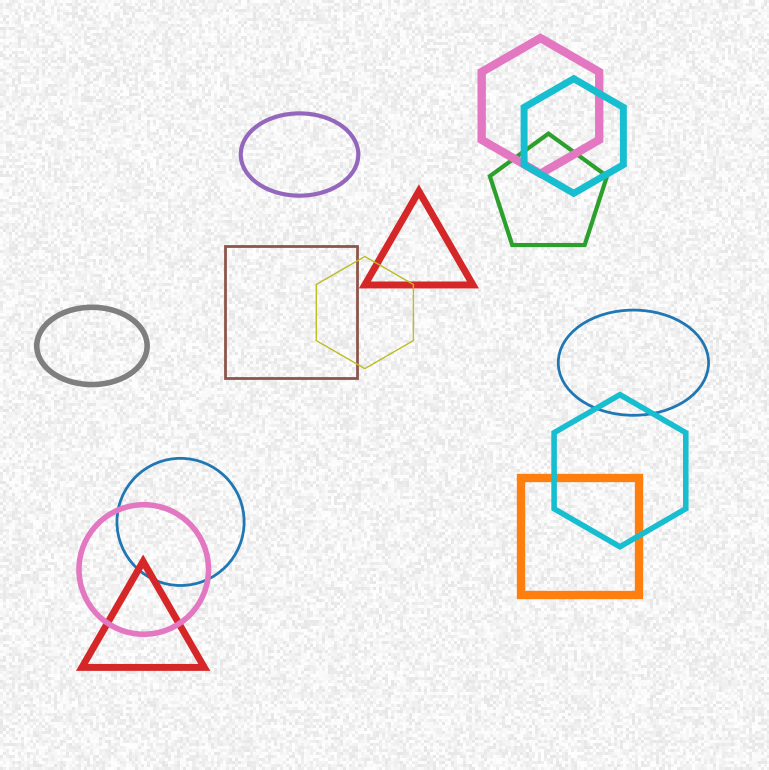[{"shape": "circle", "thickness": 1, "radius": 0.41, "center": [0.234, 0.322]}, {"shape": "oval", "thickness": 1, "radius": 0.49, "center": [0.823, 0.529]}, {"shape": "square", "thickness": 3, "radius": 0.38, "center": [0.753, 0.303]}, {"shape": "pentagon", "thickness": 1.5, "radius": 0.4, "center": [0.712, 0.747]}, {"shape": "triangle", "thickness": 2.5, "radius": 0.41, "center": [0.544, 0.67]}, {"shape": "triangle", "thickness": 2.5, "radius": 0.46, "center": [0.186, 0.179]}, {"shape": "oval", "thickness": 1.5, "radius": 0.38, "center": [0.389, 0.799]}, {"shape": "square", "thickness": 1, "radius": 0.43, "center": [0.378, 0.595]}, {"shape": "circle", "thickness": 2, "radius": 0.42, "center": [0.187, 0.26]}, {"shape": "hexagon", "thickness": 3, "radius": 0.44, "center": [0.702, 0.862]}, {"shape": "oval", "thickness": 2, "radius": 0.36, "center": [0.119, 0.551]}, {"shape": "hexagon", "thickness": 0.5, "radius": 0.36, "center": [0.474, 0.594]}, {"shape": "hexagon", "thickness": 2, "radius": 0.49, "center": [0.805, 0.389]}, {"shape": "hexagon", "thickness": 2.5, "radius": 0.37, "center": [0.745, 0.823]}]